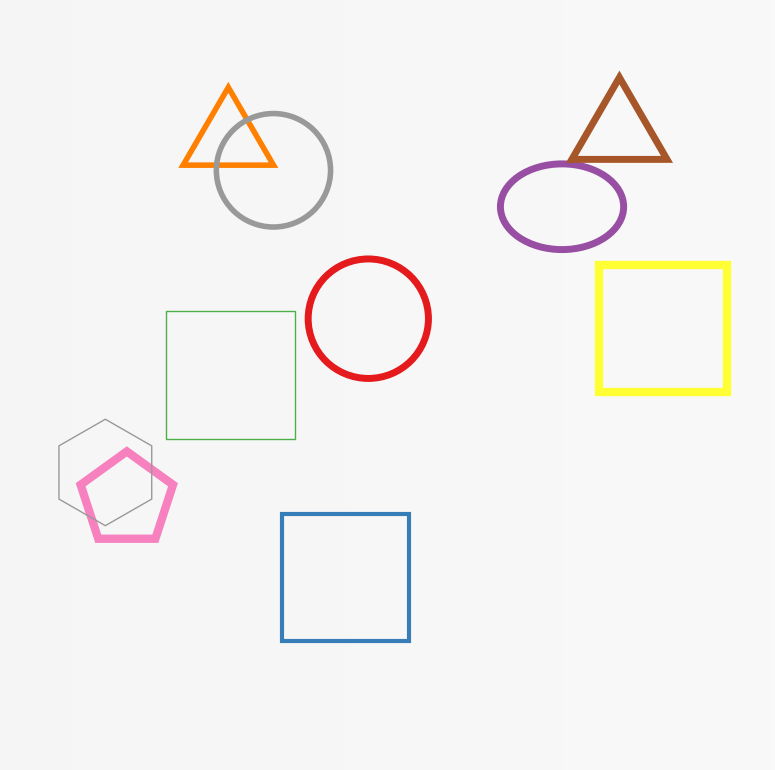[{"shape": "circle", "thickness": 2.5, "radius": 0.39, "center": [0.475, 0.586]}, {"shape": "square", "thickness": 1.5, "radius": 0.41, "center": [0.446, 0.25]}, {"shape": "square", "thickness": 0.5, "radius": 0.42, "center": [0.298, 0.513]}, {"shape": "oval", "thickness": 2.5, "radius": 0.4, "center": [0.725, 0.732]}, {"shape": "triangle", "thickness": 2, "radius": 0.34, "center": [0.295, 0.819]}, {"shape": "square", "thickness": 3, "radius": 0.41, "center": [0.856, 0.574]}, {"shape": "triangle", "thickness": 2.5, "radius": 0.35, "center": [0.799, 0.828]}, {"shape": "pentagon", "thickness": 3, "radius": 0.31, "center": [0.164, 0.351]}, {"shape": "circle", "thickness": 2, "radius": 0.37, "center": [0.353, 0.779]}, {"shape": "hexagon", "thickness": 0.5, "radius": 0.35, "center": [0.136, 0.386]}]